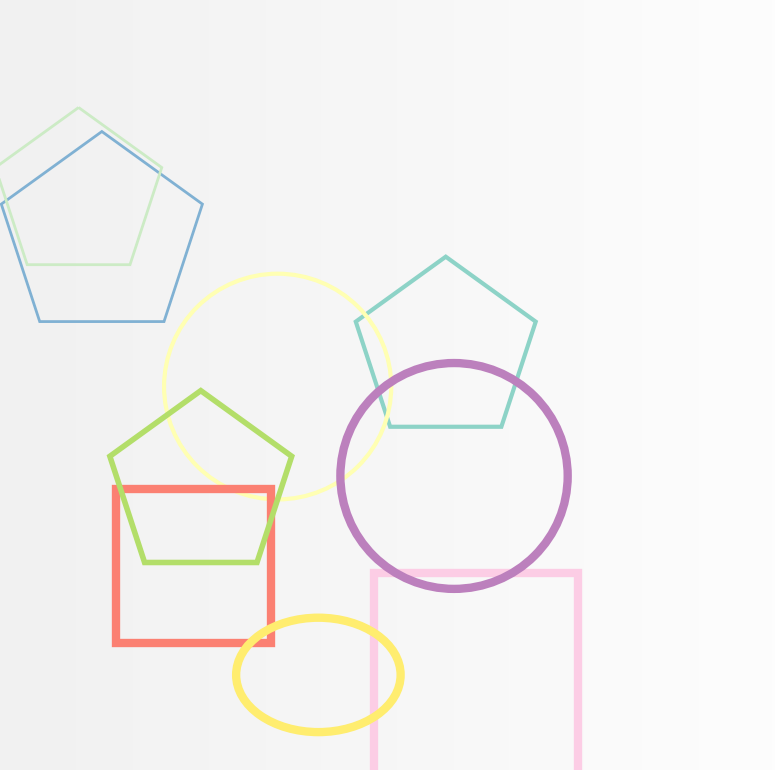[{"shape": "pentagon", "thickness": 1.5, "radius": 0.61, "center": [0.575, 0.545]}, {"shape": "circle", "thickness": 1.5, "radius": 0.73, "center": [0.358, 0.498]}, {"shape": "square", "thickness": 3, "radius": 0.5, "center": [0.25, 0.265]}, {"shape": "pentagon", "thickness": 1, "radius": 0.68, "center": [0.131, 0.693]}, {"shape": "pentagon", "thickness": 2, "radius": 0.62, "center": [0.259, 0.369]}, {"shape": "square", "thickness": 3, "radius": 0.66, "center": [0.614, 0.124]}, {"shape": "circle", "thickness": 3, "radius": 0.73, "center": [0.586, 0.382]}, {"shape": "pentagon", "thickness": 1, "radius": 0.56, "center": [0.101, 0.748]}, {"shape": "oval", "thickness": 3, "radius": 0.53, "center": [0.411, 0.124]}]